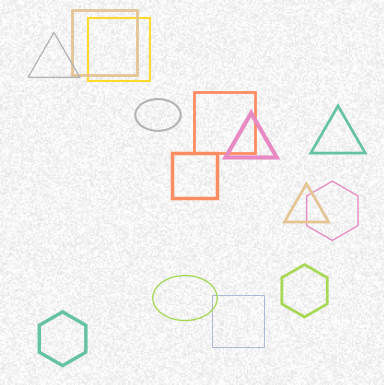[{"shape": "triangle", "thickness": 2, "radius": 0.41, "center": [0.878, 0.643]}, {"shape": "hexagon", "thickness": 2.5, "radius": 0.35, "center": [0.163, 0.12]}, {"shape": "square", "thickness": 2.5, "radius": 0.29, "center": [0.506, 0.544]}, {"shape": "square", "thickness": 2, "radius": 0.4, "center": [0.584, 0.682]}, {"shape": "square", "thickness": 0.5, "radius": 0.34, "center": [0.618, 0.165]}, {"shape": "hexagon", "thickness": 1, "radius": 0.39, "center": [0.863, 0.452]}, {"shape": "triangle", "thickness": 3, "radius": 0.38, "center": [0.652, 0.629]}, {"shape": "oval", "thickness": 1, "radius": 0.42, "center": [0.481, 0.226]}, {"shape": "hexagon", "thickness": 2, "radius": 0.34, "center": [0.791, 0.245]}, {"shape": "square", "thickness": 1.5, "radius": 0.41, "center": [0.309, 0.871]}, {"shape": "triangle", "thickness": 2, "radius": 0.33, "center": [0.796, 0.456]}, {"shape": "square", "thickness": 2, "radius": 0.42, "center": [0.27, 0.89]}, {"shape": "oval", "thickness": 1.5, "radius": 0.29, "center": [0.41, 0.701]}, {"shape": "triangle", "thickness": 1, "radius": 0.39, "center": [0.14, 0.838]}]